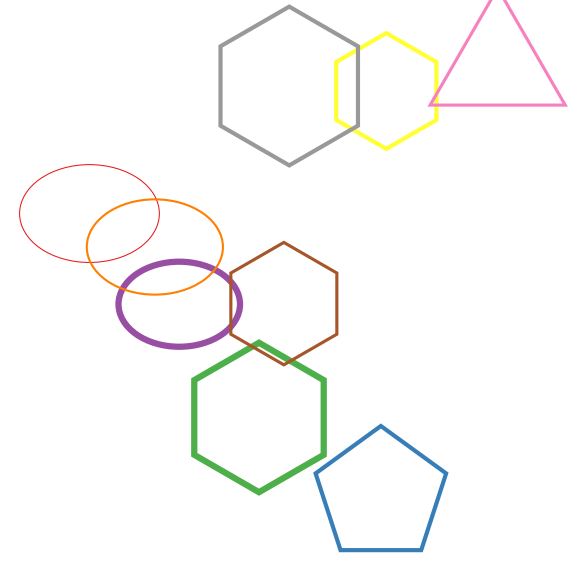[{"shape": "oval", "thickness": 0.5, "radius": 0.61, "center": [0.155, 0.629]}, {"shape": "pentagon", "thickness": 2, "radius": 0.59, "center": [0.66, 0.143]}, {"shape": "hexagon", "thickness": 3, "radius": 0.65, "center": [0.448, 0.276]}, {"shape": "oval", "thickness": 3, "radius": 0.53, "center": [0.31, 0.472]}, {"shape": "oval", "thickness": 1, "radius": 0.59, "center": [0.268, 0.571]}, {"shape": "hexagon", "thickness": 2, "radius": 0.5, "center": [0.669, 0.842]}, {"shape": "hexagon", "thickness": 1.5, "radius": 0.53, "center": [0.492, 0.473]}, {"shape": "triangle", "thickness": 1.5, "radius": 0.68, "center": [0.862, 0.885]}, {"shape": "hexagon", "thickness": 2, "radius": 0.69, "center": [0.501, 0.85]}]